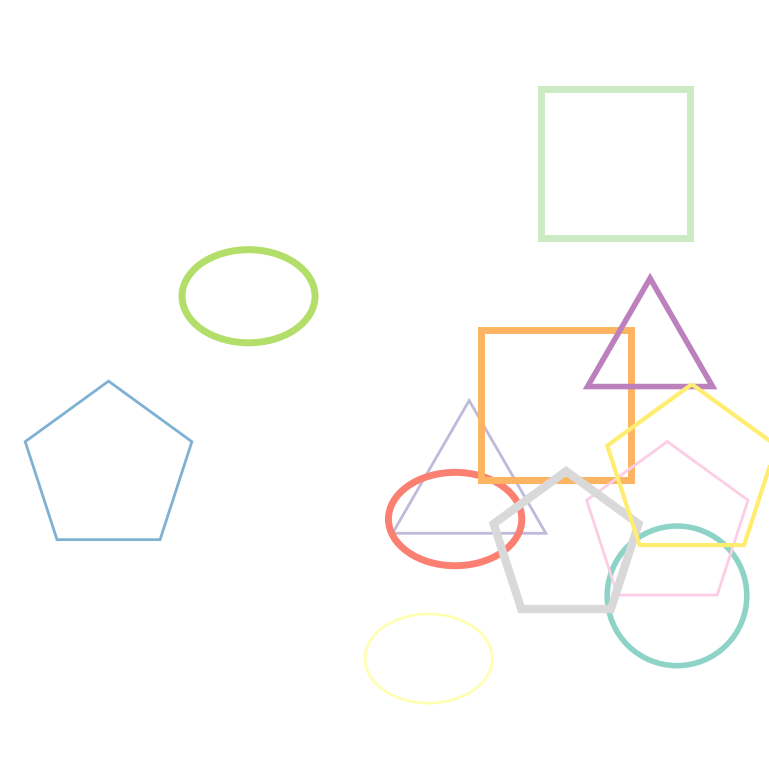[{"shape": "circle", "thickness": 2, "radius": 0.45, "center": [0.879, 0.226]}, {"shape": "oval", "thickness": 1, "radius": 0.41, "center": [0.557, 0.145]}, {"shape": "triangle", "thickness": 1, "radius": 0.57, "center": [0.609, 0.365]}, {"shape": "oval", "thickness": 2.5, "radius": 0.43, "center": [0.591, 0.326]}, {"shape": "pentagon", "thickness": 1, "radius": 0.57, "center": [0.141, 0.391]}, {"shape": "square", "thickness": 2.5, "radius": 0.49, "center": [0.722, 0.473]}, {"shape": "oval", "thickness": 2.5, "radius": 0.43, "center": [0.323, 0.615]}, {"shape": "pentagon", "thickness": 1, "radius": 0.55, "center": [0.867, 0.316]}, {"shape": "pentagon", "thickness": 3, "radius": 0.49, "center": [0.735, 0.289]}, {"shape": "triangle", "thickness": 2, "radius": 0.47, "center": [0.844, 0.545]}, {"shape": "square", "thickness": 2.5, "radius": 0.48, "center": [0.799, 0.788]}, {"shape": "pentagon", "thickness": 1.5, "radius": 0.58, "center": [0.898, 0.386]}]